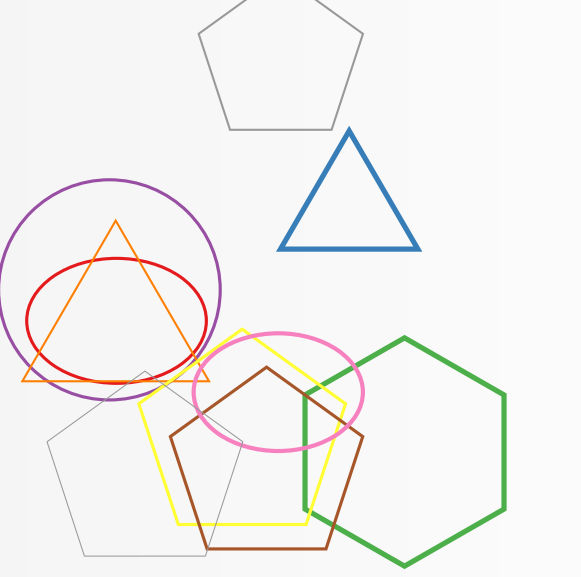[{"shape": "oval", "thickness": 1.5, "radius": 0.77, "center": [0.2, 0.444]}, {"shape": "triangle", "thickness": 2.5, "radius": 0.68, "center": [0.601, 0.636]}, {"shape": "hexagon", "thickness": 2.5, "radius": 0.99, "center": [0.696, 0.216]}, {"shape": "circle", "thickness": 1.5, "radius": 0.95, "center": [0.188, 0.497]}, {"shape": "triangle", "thickness": 1, "radius": 0.93, "center": [0.199, 0.432]}, {"shape": "pentagon", "thickness": 1.5, "radius": 0.93, "center": [0.417, 0.242]}, {"shape": "pentagon", "thickness": 1.5, "radius": 0.87, "center": [0.459, 0.189]}, {"shape": "oval", "thickness": 2, "radius": 0.73, "center": [0.479, 0.32]}, {"shape": "pentagon", "thickness": 0.5, "radius": 0.89, "center": [0.249, 0.179]}, {"shape": "pentagon", "thickness": 1, "radius": 0.74, "center": [0.483, 0.895]}]